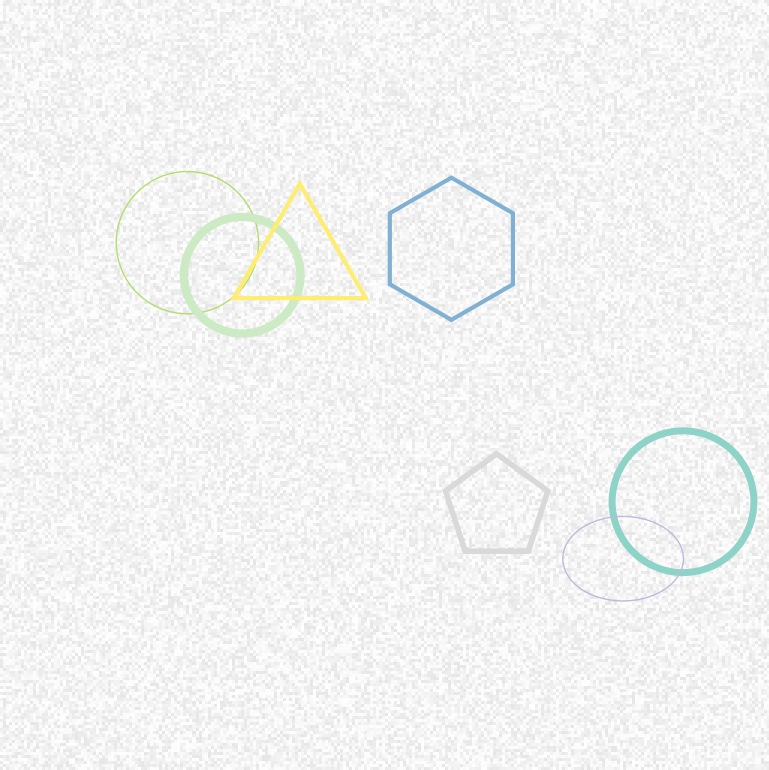[{"shape": "circle", "thickness": 2.5, "radius": 0.46, "center": [0.887, 0.348]}, {"shape": "oval", "thickness": 0.5, "radius": 0.39, "center": [0.809, 0.274]}, {"shape": "hexagon", "thickness": 1.5, "radius": 0.46, "center": [0.586, 0.677]}, {"shape": "circle", "thickness": 0.5, "radius": 0.46, "center": [0.243, 0.685]}, {"shape": "pentagon", "thickness": 2, "radius": 0.35, "center": [0.645, 0.341]}, {"shape": "circle", "thickness": 3, "radius": 0.38, "center": [0.315, 0.643]}, {"shape": "triangle", "thickness": 1.5, "radius": 0.5, "center": [0.389, 0.662]}]